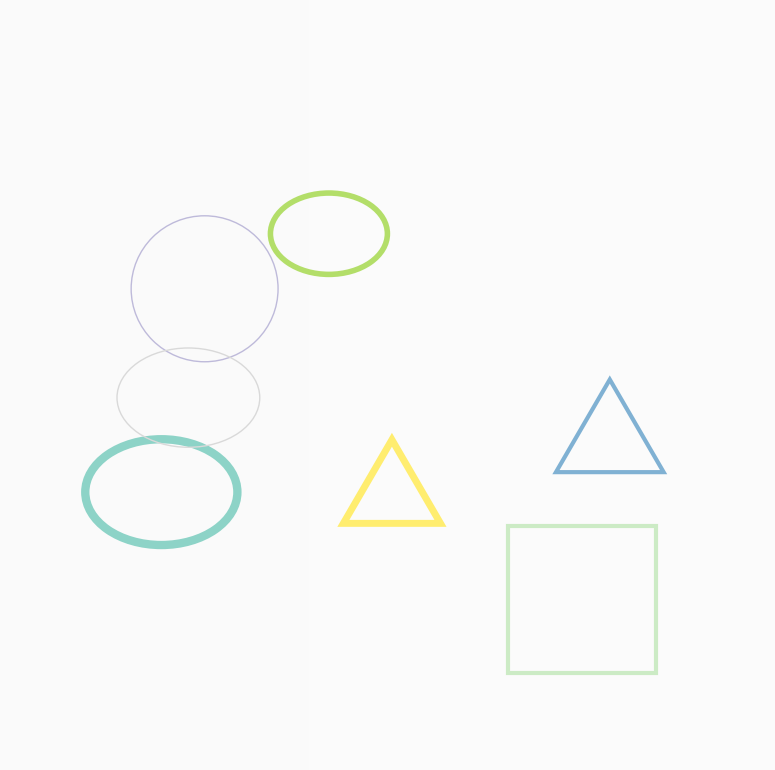[{"shape": "oval", "thickness": 3, "radius": 0.49, "center": [0.208, 0.361]}, {"shape": "circle", "thickness": 0.5, "radius": 0.47, "center": [0.264, 0.625]}, {"shape": "triangle", "thickness": 1.5, "radius": 0.4, "center": [0.787, 0.427]}, {"shape": "oval", "thickness": 2, "radius": 0.38, "center": [0.424, 0.696]}, {"shape": "oval", "thickness": 0.5, "radius": 0.46, "center": [0.243, 0.484]}, {"shape": "square", "thickness": 1.5, "radius": 0.48, "center": [0.751, 0.221]}, {"shape": "triangle", "thickness": 2.5, "radius": 0.36, "center": [0.506, 0.357]}]